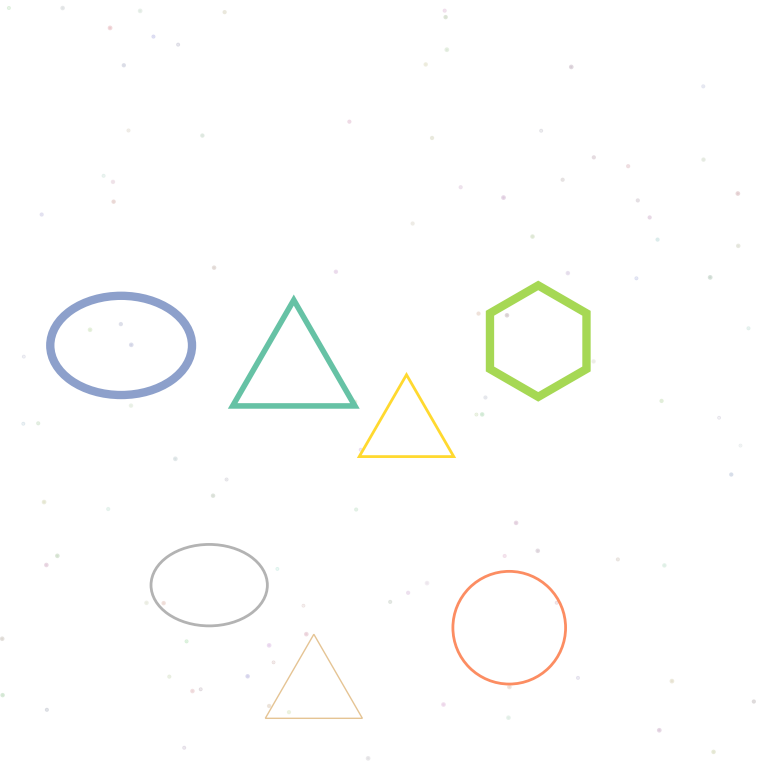[{"shape": "triangle", "thickness": 2, "radius": 0.46, "center": [0.382, 0.519]}, {"shape": "circle", "thickness": 1, "radius": 0.37, "center": [0.661, 0.185]}, {"shape": "oval", "thickness": 3, "radius": 0.46, "center": [0.157, 0.551]}, {"shape": "hexagon", "thickness": 3, "radius": 0.36, "center": [0.699, 0.557]}, {"shape": "triangle", "thickness": 1, "radius": 0.35, "center": [0.528, 0.442]}, {"shape": "triangle", "thickness": 0.5, "radius": 0.36, "center": [0.408, 0.104]}, {"shape": "oval", "thickness": 1, "radius": 0.38, "center": [0.272, 0.24]}]